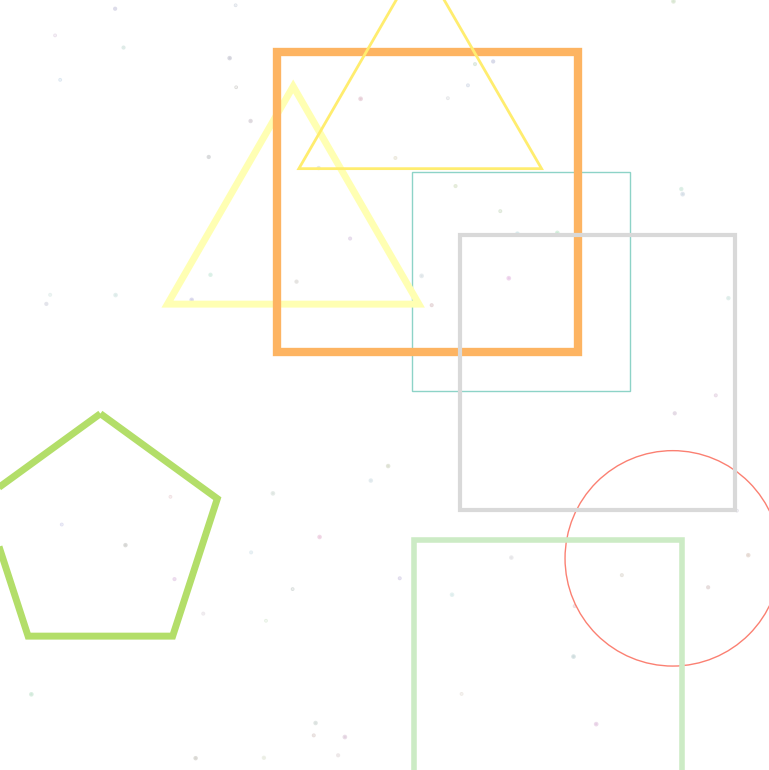[{"shape": "square", "thickness": 0.5, "radius": 0.71, "center": [0.677, 0.634]}, {"shape": "triangle", "thickness": 2.5, "radius": 0.94, "center": [0.381, 0.699]}, {"shape": "circle", "thickness": 0.5, "radius": 0.7, "center": [0.874, 0.275]}, {"shape": "square", "thickness": 3, "radius": 0.98, "center": [0.555, 0.737]}, {"shape": "pentagon", "thickness": 2.5, "radius": 0.8, "center": [0.13, 0.303]}, {"shape": "square", "thickness": 1.5, "radius": 0.89, "center": [0.776, 0.516]}, {"shape": "square", "thickness": 2, "radius": 0.87, "center": [0.712, 0.125]}, {"shape": "triangle", "thickness": 1, "radius": 0.91, "center": [0.546, 0.872]}]